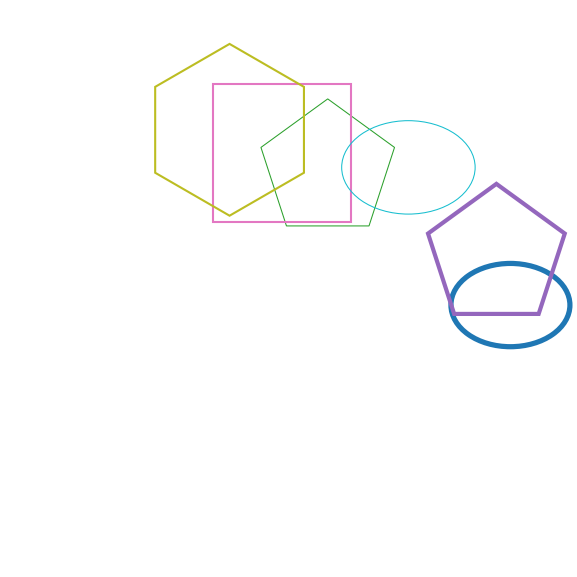[{"shape": "oval", "thickness": 2.5, "radius": 0.51, "center": [0.884, 0.471]}, {"shape": "pentagon", "thickness": 0.5, "radius": 0.61, "center": [0.567, 0.706]}, {"shape": "pentagon", "thickness": 2, "radius": 0.62, "center": [0.86, 0.556]}, {"shape": "square", "thickness": 1, "radius": 0.6, "center": [0.489, 0.734]}, {"shape": "hexagon", "thickness": 1, "radius": 0.74, "center": [0.398, 0.774]}, {"shape": "oval", "thickness": 0.5, "radius": 0.58, "center": [0.707, 0.709]}]